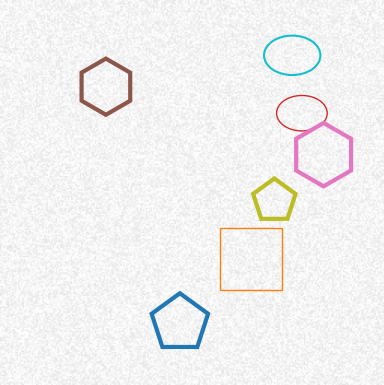[{"shape": "pentagon", "thickness": 3, "radius": 0.39, "center": [0.467, 0.161]}, {"shape": "square", "thickness": 1, "radius": 0.4, "center": [0.652, 0.327]}, {"shape": "oval", "thickness": 1, "radius": 0.33, "center": [0.784, 0.706]}, {"shape": "hexagon", "thickness": 3, "radius": 0.36, "center": [0.275, 0.775]}, {"shape": "hexagon", "thickness": 3, "radius": 0.41, "center": [0.841, 0.598]}, {"shape": "pentagon", "thickness": 3, "radius": 0.29, "center": [0.713, 0.478]}, {"shape": "oval", "thickness": 1.5, "radius": 0.37, "center": [0.759, 0.856]}]